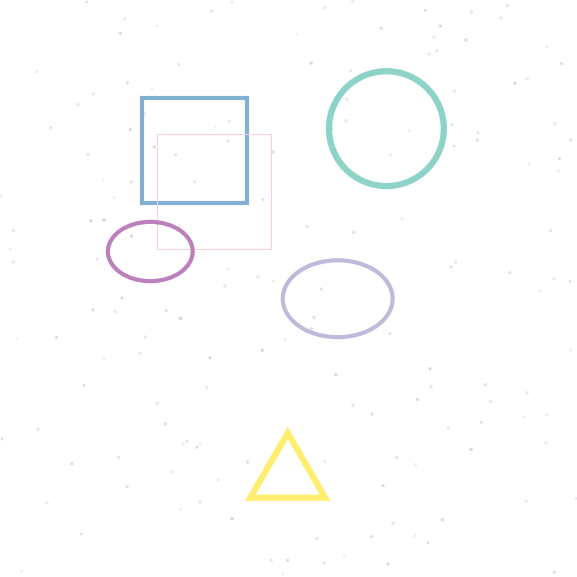[{"shape": "circle", "thickness": 3, "radius": 0.5, "center": [0.669, 0.776]}, {"shape": "oval", "thickness": 2, "radius": 0.48, "center": [0.585, 0.482]}, {"shape": "square", "thickness": 2, "radius": 0.46, "center": [0.337, 0.739]}, {"shape": "square", "thickness": 0.5, "radius": 0.49, "center": [0.37, 0.667]}, {"shape": "oval", "thickness": 2, "radius": 0.37, "center": [0.26, 0.564]}, {"shape": "triangle", "thickness": 3, "radius": 0.37, "center": [0.498, 0.175]}]